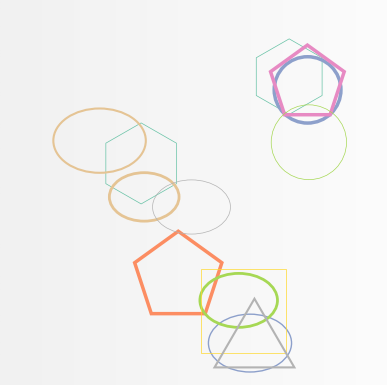[{"shape": "hexagon", "thickness": 0.5, "radius": 0.53, "center": [0.364, 0.576]}, {"shape": "hexagon", "thickness": 0.5, "radius": 0.49, "center": [0.746, 0.801]}, {"shape": "pentagon", "thickness": 2.5, "radius": 0.59, "center": [0.46, 0.281]}, {"shape": "circle", "thickness": 2.5, "radius": 0.43, "center": [0.794, 0.767]}, {"shape": "oval", "thickness": 1, "radius": 0.54, "center": [0.645, 0.109]}, {"shape": "pentagon", "thickness": 2.5, "radius": 0.5, "center": [0.793, 0.783]}, {"shape": "circle", "thickness": 0.5, "radius": 0.49, "center": [0.797, 0.631]}, {"shape": "oval", "thickness": 2, "radius": 0.5, "center": [0.616, 0.22]}, {"shape": "square", "thickness": 0.5, "radius": 0.54, "center": [0.628, 0.192]}, {"shape": "oval", "thickness": 2, "radius": 0.45, "center": [0.372, 0.489]}, {"shape": "oval", "thickness": 1.5, "radius": 0.6, "center": [0.257, 0.635]}, {"shape": "oval", "thickness": 0.5, "radius": 0.5, "center": [0.494, 0.462]}, {"shape": "triangle", "thickness": 1.5, "radius": 0.59, "center": [0.657, 0.105]}]